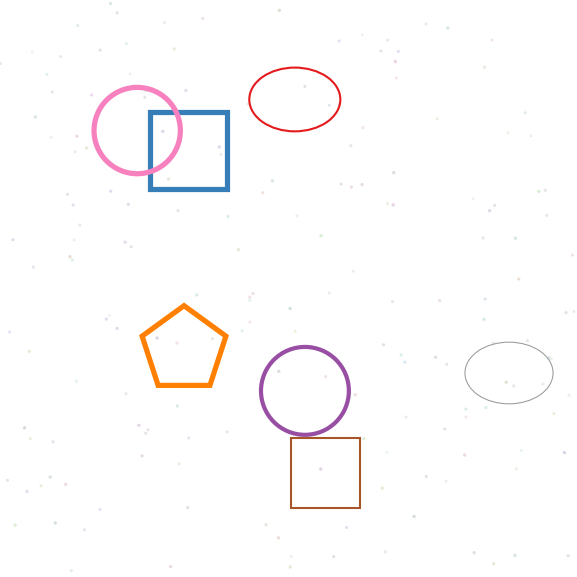[{"shape": "oval", "thickness": 1, "radius": 0.39, "center": [0.51, 0.827]}, {"shape": "square", "thickness": 2.5, "radius": 0.33, "center": [0.327, 0.739]}, {"shape": "circle", "thickness": 2, "radius": 0.38, "center": [0.528, 0.322]}, {"shape": "pentagon", "thickness": 2.5, "radius": 0.38, "center": [0.319, 0.393]}, {"shape": "square", "thickness": 1, "radius": 0.3, "center": [0.563, 0.18]}, {"shape": "circle", "thickness": 2.5, "radius": 0.37, "center": [0.238, 0.773]}, {"shape": "oval", "thickness": 0.5, "radius": 0.38, "center": [0.881, 0.353]}]